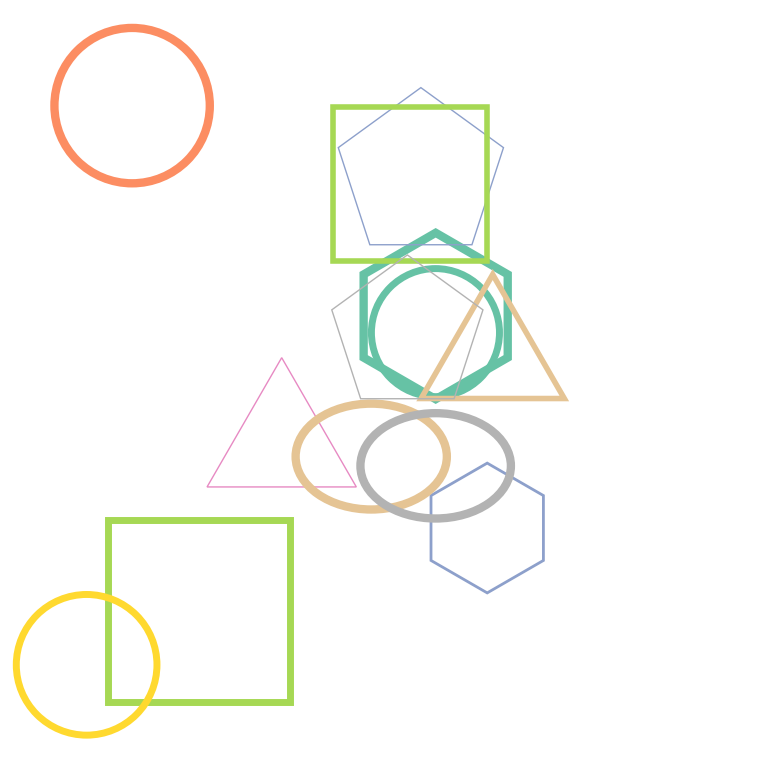[{"shape": "circle", "thickness": 2.5, "radius": 0.42, "center": [0.566, 0.568]}, {"shape": "hexagon", "thickness": 3, "radius": 0.54, "center": [0.566, 0.59]}, {"shape": "circle", "thickness": 3, "radius": 0.5, "center": [0.172, 0.863]}, {"shape": "hexagon", "thickness": 1, "radius": 0.42, "center": [0.633, 0.314]}, {"shape": "pentagon", "thickness": 0.5, "radius": 0.56, "center": [0.547, 0.773]}, {"shape": "triangle", "thickness": 0.5, "radius": 0.56, "center": [0.366, 0.424]}, {"shape": "square", "thickness": 2, "radius": 0.5, "center": [0.533, 0.761]}, {"shape": "square", "thickness": 2.5, "radius": 0.59, "center": [0.258, 0.206]}, {"shape": "circle", "thickness": 2.5, "radius": 0.46, "center": [0.113, 0.137]}, {"shape": "triangle", "thickness": 2, "radius": 0.54, "center": [0.64, 0.536]}, {"shape": "oval", "thickness": 3, "radius": 0.49, "center": [0.482, 0.407]}, {"shape": "pentagon", "thickness": 0.5, "radius": 0.52, "center": [0.529, 0.566]}, {"shape": "oval", "thickness": 3, "radius": 0.49, "center": [0.566, 0.395]}]